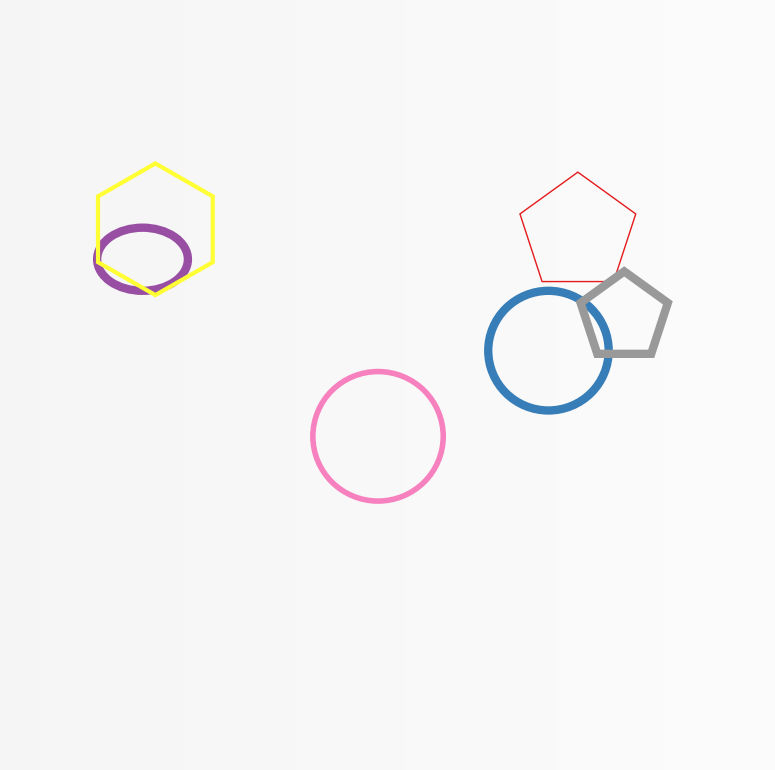[{"shape": "pentagon", "thickness": 0.5, "radius": 0.39, "center": [0.746, 0.698]}, {"shape": "circle", "thickness": 3, "radius": 0.39, "center": [0.708, 0.545]}, {"shape": "oval", "thickness": 3, "radius": 0.29, "center": [0.184, 0.663]}, {"shape": "hexagon", "thickness": 1.5, "radius": 0.43, "center": [0.2, 0.702]}, {"shape": "circle", "thickness": 2, "radius": 0.42, "center": [0.488, 0.433]}, {"shape": "pentagon", "thickness": 3, "radius": 0.3, "center": [0.805, 0.588]}]